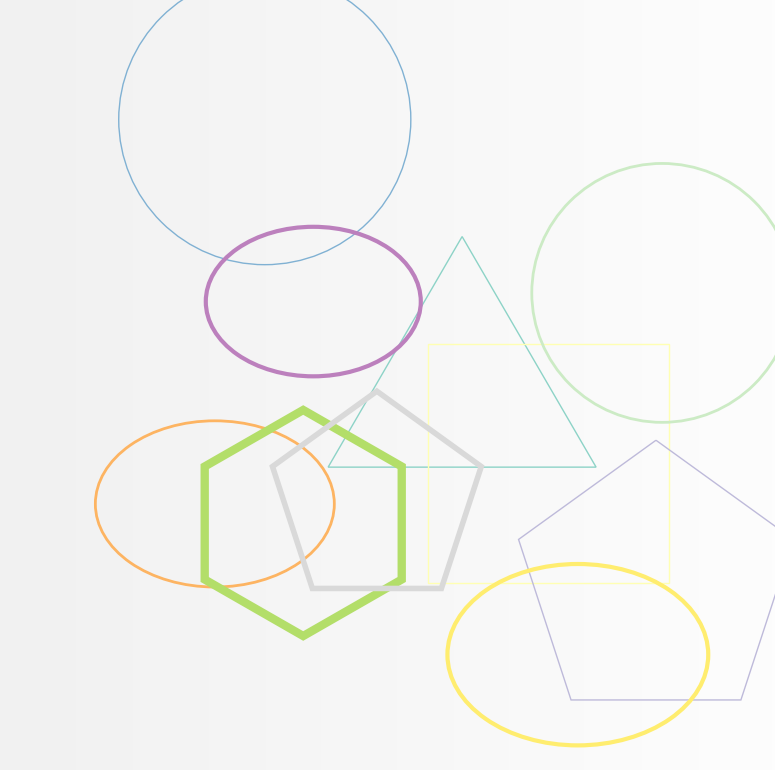[{"shape": "triangle", "thickness": 0.5, "radius": 1.0, "center": [0.596, 0.493]}, {"shape": "square", "thickness": 0.5, "radius": 0.78, "center": [0.708, 0.398]}, {"shape": "pentagon", "thickness": 0.5, "radius": 0.93, "center": [0.846, 0.242]}, {"shape": "circle", "thickness": 0.5, "radius": 0.94, "center": [0.342, 0.845]}, {"shape": "oval", "thickness": 1, "radius": 0.77, "center": [0.277, 0.346]}, {"shape": "hexagon", "thickness": 3, "radius": 0.73, "center": [0.391, 0.321]}, {"shape": "pentagon", "thickness": 2, "radius": 0.71, "center": [0.486, 0.35]}, {"shape": "oval", "thickness": 1.5, "radius": 0.69, "center": [0.404, 0.608]}, {"shape": "circle", "thickness": 1, "radius": 0.84, "center": [0.854, 0.62]}, {"shape": "oval", "thickness": 1.5, "radius": 0.84, "center": [0.746, 0.15]}]